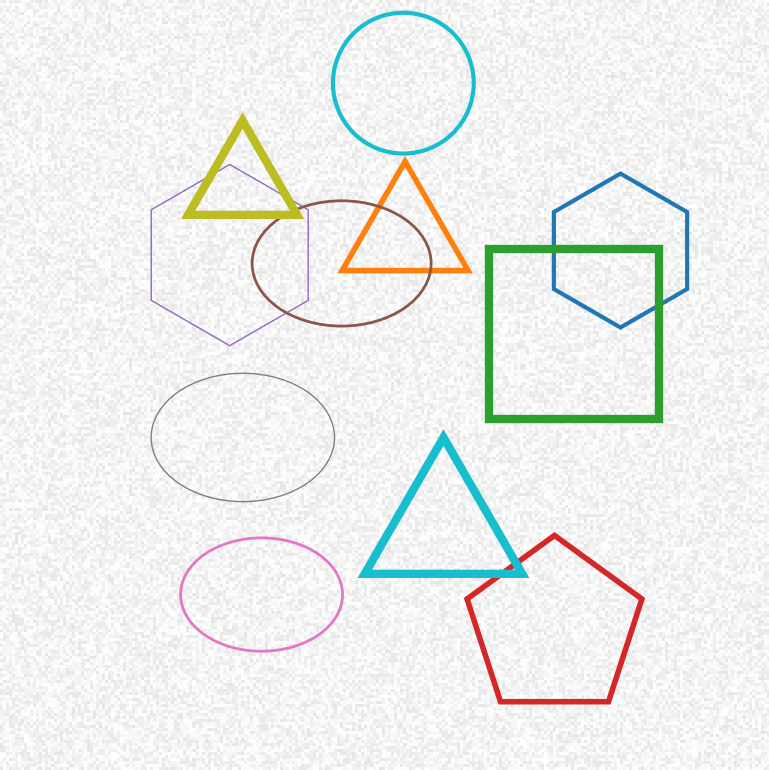[{"shape": "hexagon", "thickness": 1.5, "radius": 0.5, "center": [0.806, 0.675]}, {"shape": "triangle", "thickness": 2, "radius": 0.47, "center": [0.526, 0.696]}, {"shape": "square", "thickness": 3, "radius": 0.55, "center": [0.746, 0.567]}, {"shape": "pentagon", "thickness": 2, "radius": 0.6, "center": [0.72, 0.185]}, {"shape": "hexagon", "thickness": 0.5, "radius": 0.59, "center": [0.298, 0.669]}, {"shape": "oval", "thickness": 1, "radius": 0.58, "center": [0.444, 0.658]}, {"shape": "oval", "thickness": 1, "radius": 0.53, "center": [0.34, 0.228]}, {"shape": "oval", "thickness": 0.5, "radius": 0.6, "center": [0.315, 0.432]}, {"shape": "triangle", "thickness": 3, "radius": 0.41, "center": [0.315, 0.762]}, {"shape": "circle", "thickness": 1.5, "radius": 0.46, "center": [0.524, 0.892]}, {"shape": "triangle", "thickness": 3, "radius": 0.59, "center": [0.576, 0.314]}]